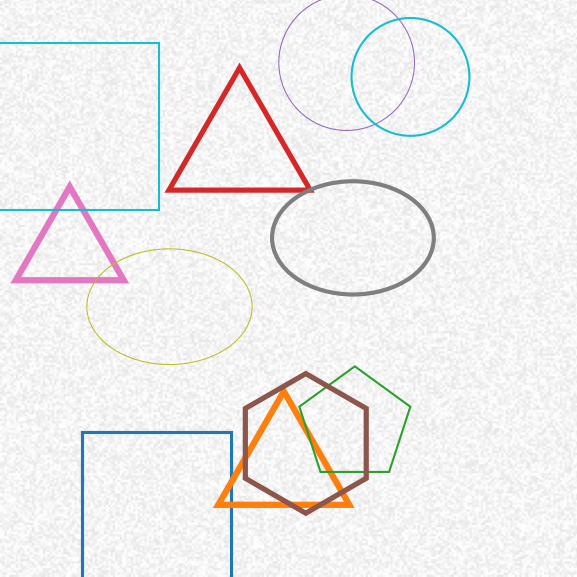[{"shape": "square", "thickness": 1.5, "radius": 0.65, "center": [0.27, 0.122]}, {"shape": "triangle", "thickness": 3, "radius": 0.66, "center": [0.491, 0.19]}, {"shape": "pentagon", "thickness": 1, "radius": 0.51, "center": [0.614, 0.264]}, {"shape": "triangle", "thickness": 2.5, "radius": 0.71, "center": [0.415, 0.741]}, {"shape": "circle", "thickness": 0.5, "radius": 0.59, "center": [0.6, 0.891]}, {"shape": "hexagon", "thickness": 2.5, "radius": 0.6, "center": [0.529, 0.231]}, {"shape": "triangle", "thickness": 3, "radius": 0.54, "center": [0.121, 0.568]}, {"shape": "oval", "thickness": 2, "radius": 0.7, "center": [0.611, 0.587]}, {"shape": "oval", "thickness": 0.5, "radius": 0.72, "center": [0.293, 0.468]}, {"shape": "square", "thickness": 1, "radius": 0.72, "center": [0.131, 0.78]}, {"shape": "circle", "thickness": 1, "radius": 0.51, "center": [0.711, 0.866]}]